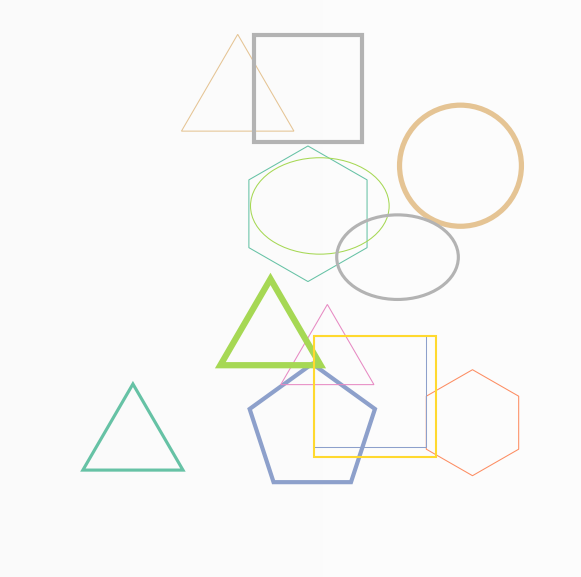[{"shape": "hexagon", "thickness": 0.5, "radius": 0.59, "center": [0.53, 0.629]}, {"shape": "triangle", "thickness": 1.5, "radius": 0.5, "center": [0.229, 0.235]}, {"shape": "hexagon", "thickness": 0.5, "radius": 0.46, "center": [0.813, 0.267]}, {"shape": "pentagon", "thickness": 2, "radius": 0.57, "center": [0.537, 0.256]}, {"shape": "square", "thickness": 0.5, "radius": 0.48, "center": [0.636, 0.321]}, {"shape": "triangle", "thickness": 0.5, "radius": 0.46, "center": [0.563, 0.379]}, {"shape": "oval", "thickness": 0.5, "radius": 0.6, "center": [0.55, 0.643]}, {"shape": "triangle", "thickness": 3, "radius": 0.5, "center": [0.465, 0.417]}, {"shape": "square", "thickness": 1, "radius": 0.53, "center": [0.645, 0.313]}, {"shape": "triangle", "thickness": 0.5, "radius": 0.56, "center": [0.409, 0.828]}, {"shape": "circle", "thickness": 2.5, "radius": 0.52, "center": [0.792, 0.712]}, {"shape": "square", "thickness": 2, "radius": 0.46, "center": [0.53, 0.846]}, {"shape": "oval", "thickness": 1.5, "radius": 0.52, "center": [0.684, 0.554]}]